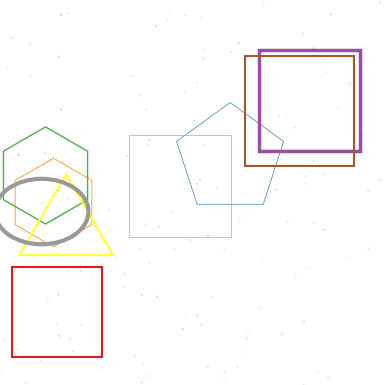[{"shape": "square", "thickness": 1.5, "radius": 0.58, "center": [0.148, 0.191]}, {"shape": "pentagon", "thickness": 0.5, "radius": 0.73, "center": [0.598, 0.588]}, {"shape": "hexagon", "thickness": 1, "radius": 0.63, "center": [0.118, 0.544]}, {"shape": "square", "thickness": 2.5, "radius": 0.66, "center": [0.803, 0.738]}, {"shape": "hexagon", "thickness": 0.5, "radius": 0.58, "center": [0.139, 0.474]}, {"shape": "triangle", "thickness": 1.5, "radius": 0.7, "center": [0.172, 0.407]}, {"shape": "square", "thickness": 1.5, "radius": 0.71, "center": [0.778, 0.712]}, {"shape": "square", "thickness": 0.5, "radius": 0.66, "center": [0.467, 0.518]}, {"shape": "oval", "thickness": 3, "radius": 0.61, "center": [0.108, 0.451]}]